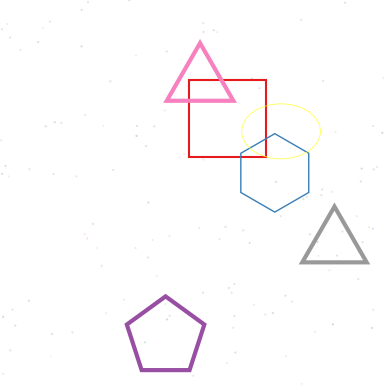[{"shape": "square", "thickness": 1.5, "radius": 0.5, "center": [0.591, 0.691]}, {"shape": "hexagon", "thickness": 1, "radius": 0.51, "center": [0.714, 0.551]}, {"shape": "pentagon", "thickness": 3, "radius": 0.53, "center": [0.43, 0.124]}, {"shape": "oval", "thickness": 0.5, "radius": 0.51, "center": [0.73, 0.659]}, {"shape": "triangle", "thickness": 3, "radius": 0.5, "center": [0.52, 0.788]}, {"shape": "triangle", "thickness": 3, "radius": 0.48, "center": [0.869, 0.367]}]